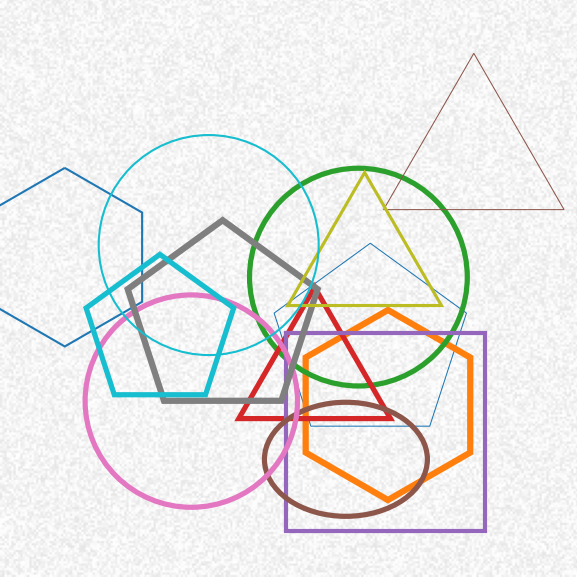[{"shape": "hexagon", "thickness": 1, "radius": 0.77, "center": [0.112, 0.554]}, {"shape": "pentagon", "thickness": 0.5, "radius": 0.88, "center": [0.641, 0.403]}, {"shape": "hexagon", "thickness": 3, "radius": 0.82, "center": [0.672, 0.298]}, {"shape": "circle", "thickness": 2.5, "radius": 0.94, "center": [0.621, 0.519]}, {"shape": "triangle", "thickness": 2.5, "radius": 0.76, "center": [0.545, 0.35]}, {"shape": "square", "thickness": 2, "radius": 0.86, "center": [0.668, 0.251]}, {"shape": "oval", "thickness": 2.5, "radius": 0.71, "center": [0.599, 0.204]}, {"shape": "triangle", "thickness": 0.5, "radius": 0.9, "center": [0.82, 0.726]}, {"shape": "circle", "thickness": 2.5, "radius": 0.92, "center": [0.331, 0.305]}, {"shape": "pentagon", "thickness": 3, "radius": 0.86, "center": [0.386, 0.445]}, {"shape": "triangle", "thickness": 1.5, "radius": 0.77, "center": [0.631, 0.547]}, {"shape": "circle", "thickness": 1, "radius": 0.95, "center": [0.361, 0.575]}, {"shape": "pentagon", "thickness": 2.5, "radius": 0.67, "center": [0.277, 0.424]}]